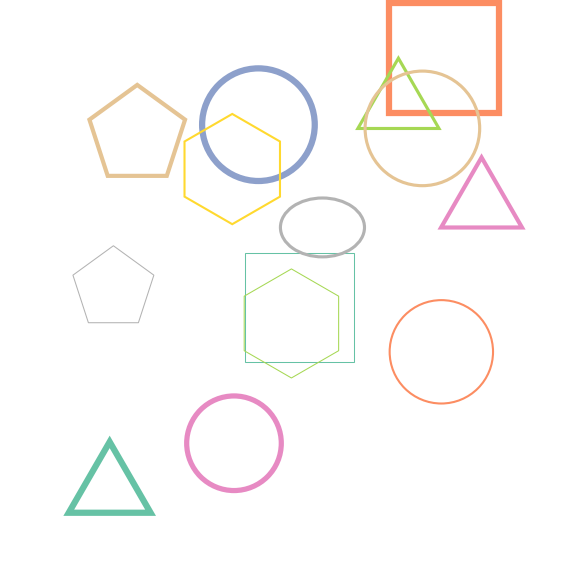[{"shape": "square", "thickness": 0.5, "radius": 0.47, "center": [0.518, 0.467]}, {"shape": "triangle", "thickness": 3, "radius": 0.41, "center": [0.19, 0.152]}, {"shape": "square", "thickness": 3, "radius": 0.48, "center": [0.769, 0.899]}, {"shape": "circle", "thickness": 1, "radius": 0.45, "center": [0.764, 0.39]}, {"shape": "circle", "thickness": 3, "radius": 0.49, "center": [0.448, 0.783]}, {"shape": "circle", "thickness": 2.5, "radius": 0.41, "center": [0.405, 0.232]}, {"shape": "triangle", "thickness": 2, "radius": 0.4, "center": [0.834, 0.646]}, {"shape": "triangle", "thickness": 1.5, "radius": 0.41, "center": [0.69, 0.817]}, {"shape": "hexagon", "thickness": 0.5, "radius": 0.47, "center": [0.505, 0.439]}, {"shape": "hexagon", "thickness": 1, "radius": 0.48, "center": [0.402, 0.706]}, {"shape": "circle", "thickness": 1.5, "radius": 0.5, "center": [0.731, 0.777]}, {"shape": "pentagon", "thickness": 2, "radius": 0.44, "center": [0.238, 0.765]}, {"shape": "oval", "thickness": 1.5, "radius": 0.36, "center": [0.558, 0.605]}, {"shape": "pentagon", "thickness": 0.5, "radius": 0.37, "center": [0.196, 0.5]}]